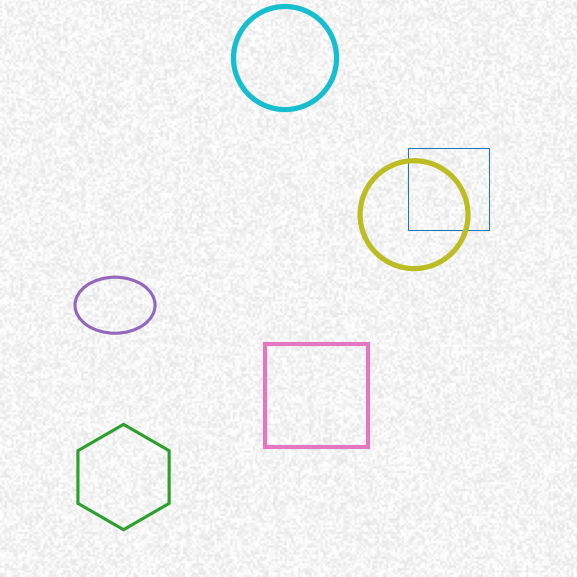[{"shape": "square", "thickness": 0.5, "radius": 0.35, "center": [0.776, 0.672]}, {"shape": "hexagon", "thickness": 1.5, "radius": 0.46, "center": [0.214, 0.173]}, {"shape": "oval", "thickness": 1.5, "radius": 0.35, "center": [0.199, 0.471]}, {"shape": "square", "thickness": 2, "radius": 0.45, "center": [0.548, 0.314]}, {"shape": "circle", "thickness": 2.5, "radius": 0.47, "center": [0.717, 0.627]}, {"shape": "circle", "thickness": 2.5, "radius": 0.45, "center": [0.494, 0.899]}]